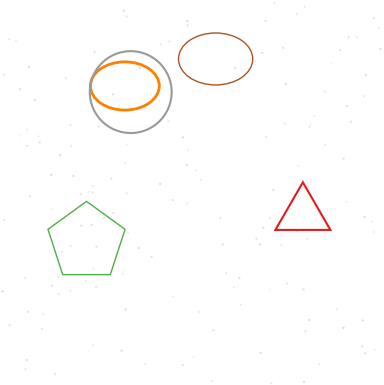[{"shape": "triangle", "thickness": 1.5, "radius": 0.41, "center": [0.787, 0.444]}, {"shape": "pentagon", "thickness": 1, "radius": 0.53, "center": [0.225, 0.372]}, {"shape": "oval", "thickness": 2, "radius": 0.45, "center": [0.324, 0.777]}, {"shape": "oval", "thickness": 1, "radius": 0.48, "center": [0.56, 0.847]}, {"shape": "circle", "thickness": 1.5, "radius": 0.53, "center": [0.34, 0.761]}]